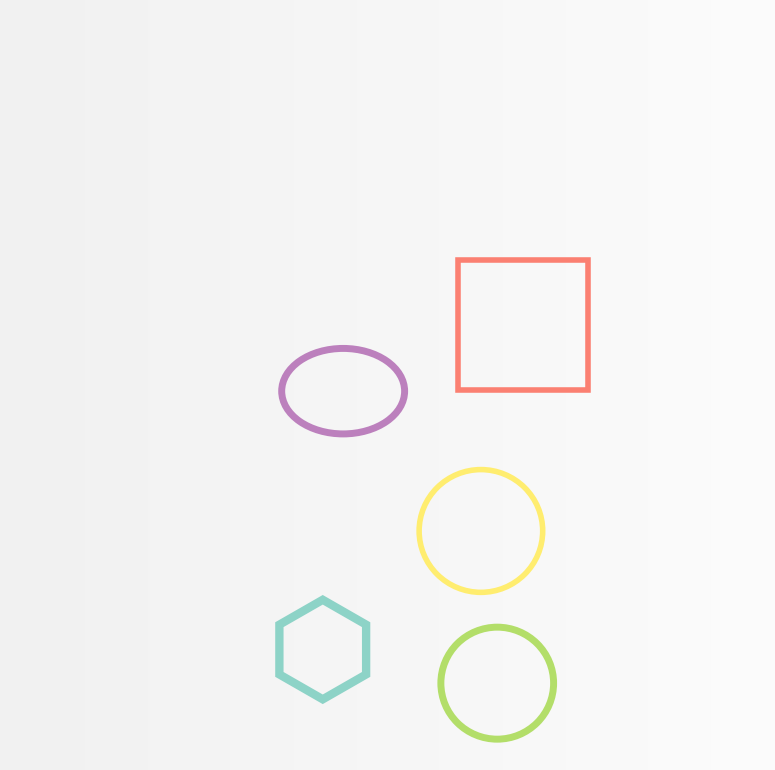[{"shape": "hexagon", "thickness": 3, "radius": 0.32, "center": [0.416, 0.156]}, {"shape": "square", "thickness": 2, "radius": 0.42, "center": [0.675, 0.577]}, {"shape": "circle", "thickness": 2.5, "radius": 0.36, "center": [0.642, 0.113]}, {"shape": "oval", "thickness": 2.5, "radius": 0.4, "center": [0.443, 0.492]}, {"shape": "circle", "thickness": 2, "radius": 0.4, "center": [0.621, 0.31]}]